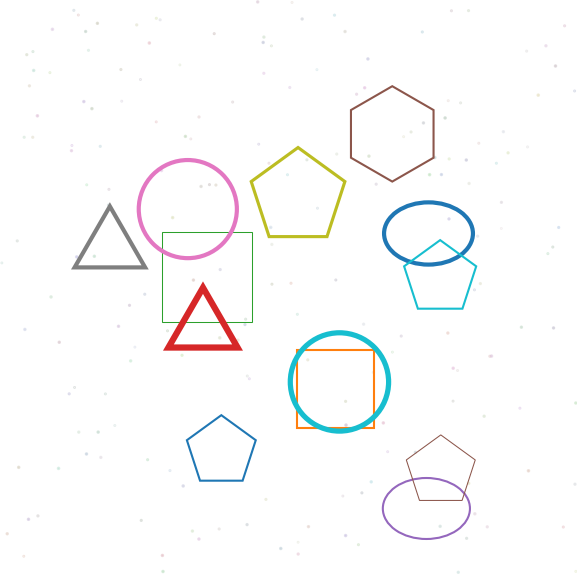[{"shape": "pentagon", "thickness": 1, "radius": 0.31, "center": [0.383, 0.218]}, {"shape": "oval", "thickness": 2, "radius": 0.38, "center": [0.742, 0.595]}, {"shape": "square", "thickness": 1, "radius": 0.34, "center": [0.581, 0.325]}, {"shape": "square", "thickness": 0.5, "radius": 0.39, "center": [0.359, 0.52]}, {"shape": "triangle", "thickness": 3, "radius": 0.35, "center": [0.351, 0.432]}, {"shape": "oval", "thickness": 1, "radius": 0.38, "center": [0.738, 0.119]}, {"shape": "pentagon", "thickness": 0.5, "radius": 0.31, "center": [0.763, 0.183]}, {"shape": "hexagon", "thickness": 1, "radius": 0.41, "center": [0.679, 0.767]}, {"shape": "circle", "thickness": 2, "radius": 0.42, "center": [0.325, 0.637]}, {"shape": "triangle", "thickness": 2, "radius": 0.35, "center": [0.19, 0.571]}, {"shape": "pentagon", "thickness": 1.5, "radius": 0.43, "center": [0.516, 0.658]}, {"shape": "circle", "thickness": 2.5, "radius": 0.43, "center": [0.588, 0.338]}, {"shape": "pentagon", "thickness": 1, "radius": 0.33, "center": [0.762, 0.518]}]